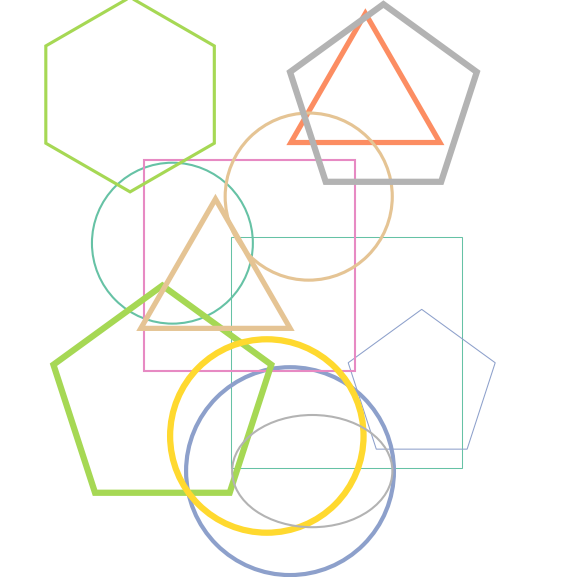[{"shape": "circle", "thickness": 1, "radius": 0.7, "center": [0.299, 0.578]}, {"shape": "square", "thickness": 0.5, "radius": 1.0, "center": [0.6, 0.389]}, {"shape": "triangle", "thickness": 2.5, "radius": 0.74, "center": [0.633, 0.827]}, {"shape": "circle", "thickness": 2, "radius": 0.9, "center": [0.502, 0.183]}, {"shape": "pentagon", "thickness": 0.5, "radius": 0.67, "center": [0.73, 0.33]}, {"shape": "square", "thickness": 1, "radius": 0.91, "center": [0.432, 0.539]}, {"shape": "pentagon", "thickness": 3, "radius": 0.99, "center": [0.281, 0.306]}, {"shape": "hexagon", "thickness": 1.5, "radius": 0.84, "center": [0.225, 0.835]}, {"shape": "circle", "thickness": 3, "radius": 0.84, "center": [0.462, 0.244]}, {"shape": "triangle", "thickness": 2.5, "radius": 0.75, "center": [0.373, 0.505]}, {"shape": "circle", "thickness": 1.5, "radius": 0.72, "center": [0.535, 0.659]}, {"shape": "oval", "thickness": 1, "radius": 0.69, "center": [0.541, 0.183]}, {"shape": "pentagon", "thickness": 3, "radius": 0.85, "center": [0.664, 0.822]}]